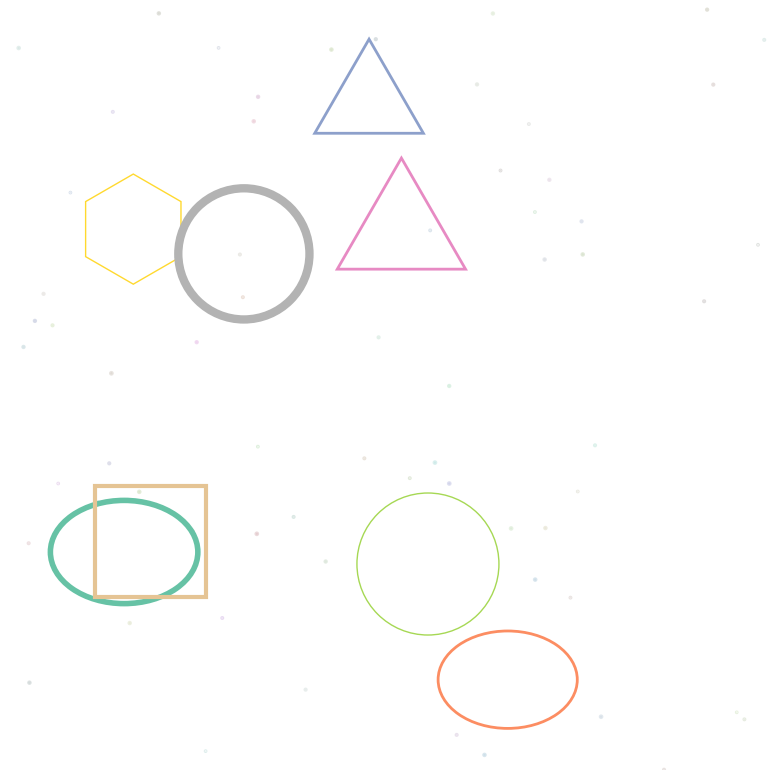[{"shape": "oval", "thickness": 2, "radius": 0.48, "center": [0.161, 0.283]}, {"shape": "oval", "thickness": 1, "radius": 0.45, "center": [0.659, 0.117]}, {"shape": "triangle", "thickness": 1, "radius": 0.41, "center": [0.479, 0.868]}, {"shape": "triangle", "thickness": 1, "radius": 0.48, "center": [0.521, 0.699]}, {"shape": "circle", "thickness": 0.5, "radius": 0.46, "center": [0.556, 0.268]}, {"shape": "hexagon", "thickness": 0.5, "radius": 0.36, "center": [0.173, 0.702]}, {"shape": "square", "thickness": 1.5, "radius": 0.36, "center": [0.196, 0.296]}, {"shape": "circle", "thickness": 3, "radius": 0.43, "center": [0.317, 0.67]}]